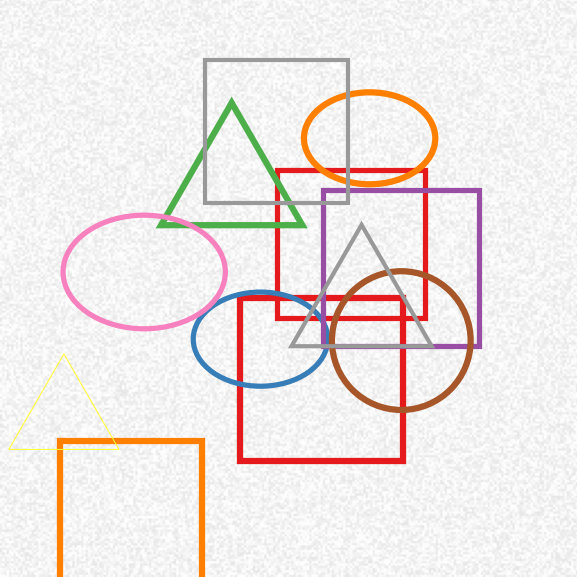[{"shape": "square", "thickness": 3, "radius": 0.71, "center": [0.557, 0.342]}, {"shape": "square", "thickness": 2.5, "radius": 0.64, "center": [0.608, 0.577]}, {"shape": "oval", "thickness": 2.5, "radius": 0.58, "center": [0.451, 0.412]}, {"shape": "triangle", "thickness": 3, "radius": 0.71, "center": [0.401, 0.68]}, {"shape": "square", "thickness": 2.5, "radius": 0.68, "center": [0.695, 0.536]}, {"shape": "oval", "thickness": 3, "radius": 0.57, "center": [0.64, 0.76]}, {"shape": "square", "thickness": 3, "radius": 0.61, "center": [0.227, 0.112]}, {"shape": "triangle", "thickness": 0.5, "radius": 0.55, "center": [0.111, 0.276]}, {"shape": "circle", "thickness": 3, "radius": 0.6, "center": [0.695, 0.409]}, {"shape": "oval", "thickness": 2.5, "radius": 0.7, "center": [0.25, 0.528]}, {"shape": "square", "thickness": 2, "radius": 0.62, "center": [0.479, 0.771]}, {"shape": "triangle", "thickness": 2, "radius": 0.7, "center": [0.626, 0.47]}]